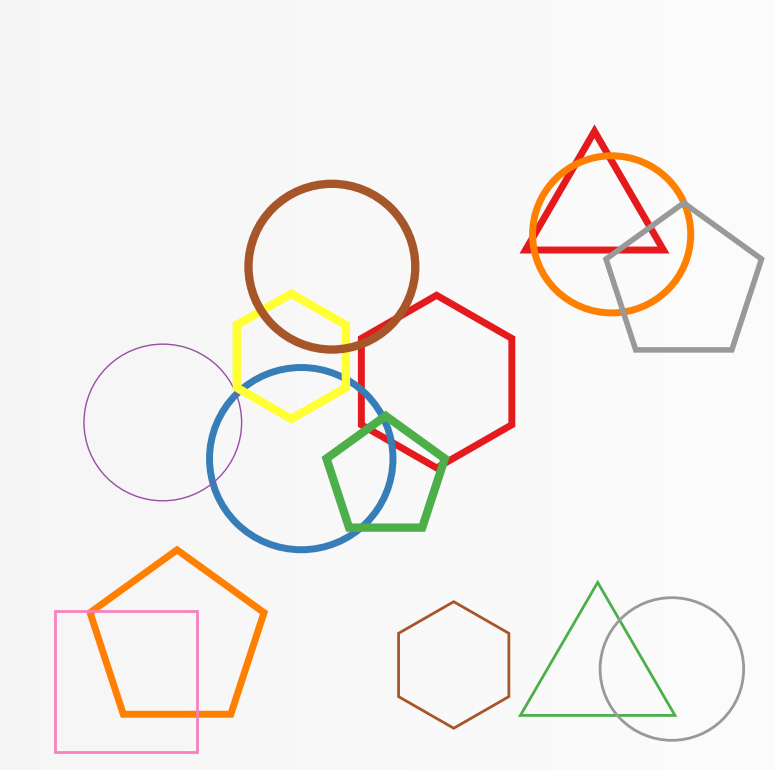[{"shape": "triangle", "thickness": 2.5, "radius": 0.51, "center": [0.767, 0.727]}, {"shape": "hexagon", "thickness": 2.5, "radius": 0.56, "center": [0.563, 0.504]}, {"shape": "circle", "thickness": 2.5, "radius": 0.59, "center": [0.389, 0.404]}, {"shape": "pentagon", "thickness": 3, "radius": 0.4, "center": [0.498, 0.38]}, {"shape": "triangle", "thickness": 1, "radius": 0.58, "center": [0.771, 0.128]}, {"shape": "circle", "thickness": 0.5, "radius": 0.51, "center": [0.21, 0.451]}, {"shape": "circle", "thickness": 2.5, "radius": 0.51, "center": [0.789, 0.696]}, {"shape": "pentagon", "thickness": 2.5, "radius": 0.59, "center": [0.228, 0.168]}, {"shape": "hexagon", "thickness": 3, "radius": 0.41, "center": [0.376, 0.537]}, {"shape": "circle", "thickness": 3, "radius": 0.54, "center": [0.428, 0.654]}, {"shape": "hexagon", "thickness": 1, "radius": 0.41, "center": [0.585, 0.136]}, {"shape": "square", "thickness": 1, "radius": 0.46, "center": [0.162, 0.115]}, {"shape": "pentagon", "thickness": 2, "radius": 0.53, "center": [0.882, 0.631]}, {"shape": "circle", "thickness": 1, "radius": 0.46, "center": [0.867, 0.131]}]